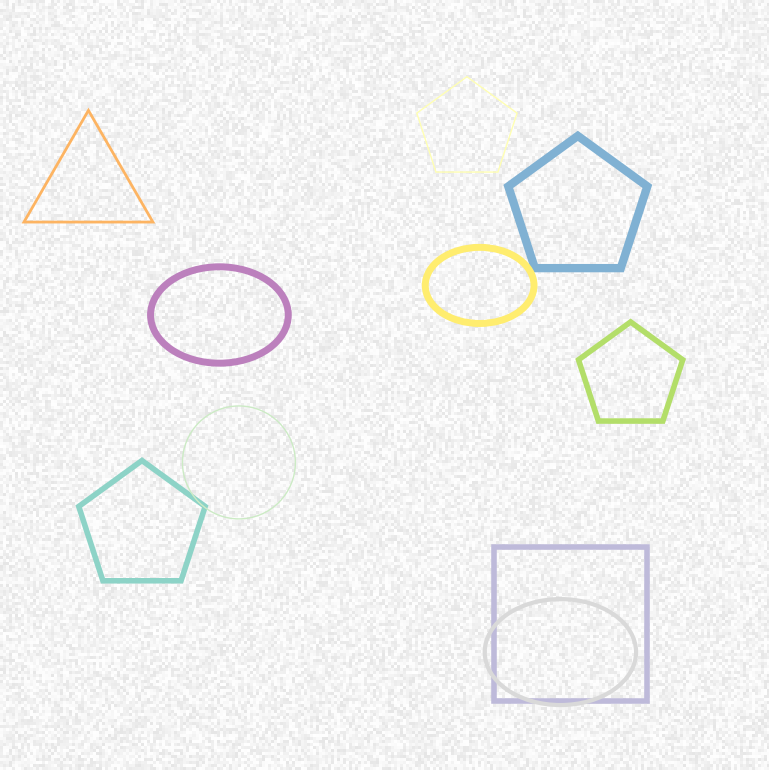[{"shape": "pentagon", "thickness": 2, "radius": 0.43, "center": [0.184, 0.316]}, {"shape": "pentagon", "thickness": 0.5, "radius": 0.34, "center": [0.606, 0.832]}, {"shape": "square", "thickness": 2, "radius": 0.5, "center": [0.741, 0.19]}, {"shape": "pentagon", "thickness": 3, "radius": 0.47, "center": [0.75, 0.729]}, {"shape": "triangle", "thickness": 1, "radius": 0.48, "center": [0.115, 0.76]}, {"shape": "pentagon", "thickness": 2, "radius": 0.36, "center": [0.819, 0.511]}, {"shape": "oval", "thickness": 1.5, "radius": 0.49, "center": [0.728, 0.153]}, {"shape": "oval", "thickness": 2.5, "radius": 0.45, "center": [0.285, 0.591]}, {"shape": "circle", "thickness": 0.5, "radius": 0.37, "center": [0.31, 0.399]}, {"shape": "oval", "thickness": 2.5, "radius": 0.35, "center": [0.623, 0.629]}]